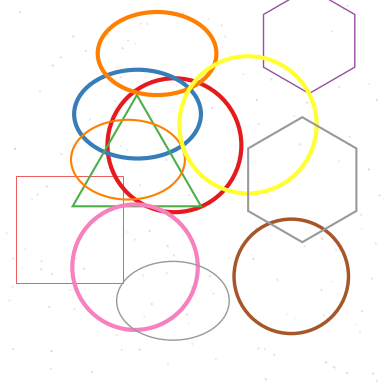[{"shape": "square", "thickness": 0.5, "radius": 0.7, "center": [0.18, 0.404]}, {"shape": "circle", "thickness": 3, "radius": 0.87, "center": [0.453, 0.623]}, {"shape": "oval", "thickness": 3, "radius": 0.82, "center": [0.357, 0.704]}, {"shape": "triangle", "thickness": 1.5, "radius": 0.96, "center": [0.356, 0.56]}, {"shape": "hexagon", "thickness": 1, "radius": 0.68, "center": [0.803, 0.894]}, {"shape": "oval", "thickness": 1.5, "radius": 0.74, "center": [0.332, 0.585]}, {"shape": "oval", "thickness": 3, "radius": 0.77, "center": [0.408, 0.861]}, {"shape": "circle", "thickness": 3, "radius": 0.89, "center": [0.644, 0.676]}, {"shape": "circle", "thickness": 2.5, "radius": 0.74, "center": [0.757, 0.282]}, {"shape": "circle", "thickness": 3, "radius": 0.81, "center": [0.351, 0.306]}, {"shape": "hexagon", "thickness": 1.5, "radius": 0.81, "center": [0.785, 0.533]}, {"shape": "oval", "thickness": 1, "radius": 0.73, "center": [0.449, 0.219]}]